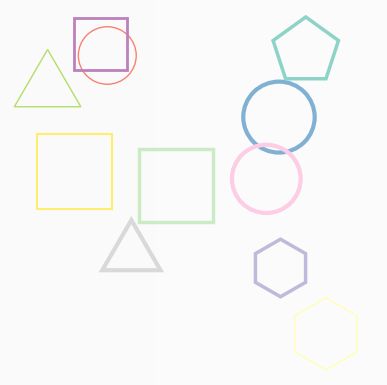[{"shape": "pentagon", "thickness": 2.5, "radius": 0.44, "center": [0.789, 0.867]}, {"shape": "hexagon", "thickness": 1, "radius": 0.47, "center": [0.841, 0.133]}, {"shape": "hexagon", "thickness": 2.5, "radius": 0.37, "center": [0.724, 0.304]}, {"shape": "circle", "thickness": 1, "radius": 0.37, "center": [0.277, 0.856]}, {"shape": "circle", "thickness": 3, "radius": 0.46, "center": [0.72, 0.696]}, {"shape": "triangle", "thickness": 1, "radius": 0.5, "center": [0.123, 0.772]}, {"shape": "circle", "thickness": 3, "radius": 0.44, "center": [0.687, 0.535]}, {"shape": "triangle", "thickness": 3, "radius": 0.43, "center": [0.339, 0.341]}, {"shape": "square", "thickness": 2, "radius": 0.34, "center": [0.259, 0.885]}, {"shape": "square", "thickness": 2.5, "radius": 0.47, "center": [0.454, 0.518]}, {"shape": "square", "thickness": 1.5, "radius": 0.49, "center": [0.192, 0.554]}]